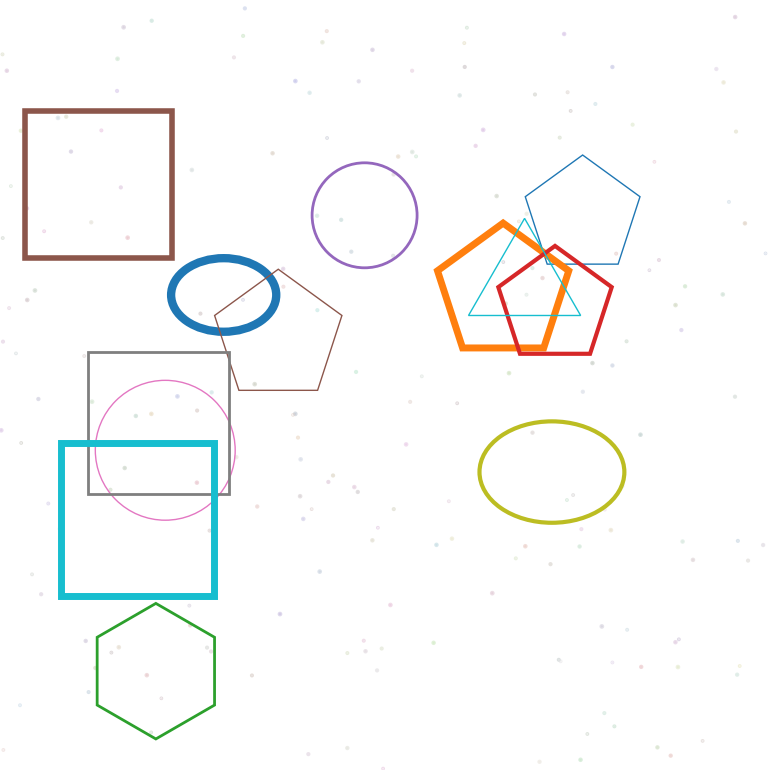[{"shape": "pentagon", "thickness": 0.5, "radius": 0.39, "center": [0.757, 0.72]}, {"shape": "oval", "thickness": 3, "radius": 0.34, "center": [0.29, 0.617]}, {"shape": "pentagon", "thickness": 2.5, "radius": 0.45, "center": [0.653, 0.621]}, {"shape": "hexagon", "thickness": 1, "radius": 0.44, "center": [0.202, 0.128]}, {"shape": "pentagon", "thickness": 1.5, "radius": 0.39, "center": [0.721, 0.603]}, {"shape": "circle", "thickness": 1, "radius": 0.34, "center": [0.474, 0.72]}, {"shape": "pentagon", "thickness": 0.5, "radius": 0.43, "center": [0.361, 0.563]}, {"shape": "square", "thickness": 2, "radius": 0.48, "center": [0.128, 0.76]}, {"shape": "circle", "thickness": 0.5, "radius": 0.45, "center": [0.215, 0.415]}, {"shape": "square", "thickness": 1, "radius": 0.46, "center": [0.206, 0.45]}, {"shape": "oval", "thickness": 1.5, "radius": 0.47, "center": [0.717, 0.387]}, {"shape": "square", "thickness": 2.5, "radius": 0.5, "center": [0.179, 0.326]}, {"shape": "triangle", "thickness": 0.5, "radius": 0.42, "center": [0.681, 0.632]}]